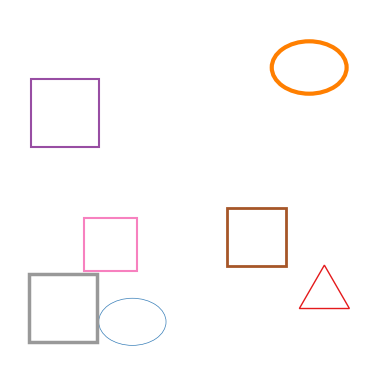[{"shape": "triangle", "thickness": 1, "radius": 0.38, "center": [0.843, 0.236]}, {"shape": "oval", "thickness": 0.5, "radius": 0.44, "center": [0.344, 0.164]}, {"shape": "square", "thickness": 1.5, "radius": 0.44, "center": [0.169, 0.707]}, {"shape": "oval", "thickness": 3, "radius": 0.49, "center": [0.803, 0.825]}, {"shape": "square", "thickness": 2, "radius": 0.38, "center": [0.665, 0.385]}, {"shape": "square", "thickness": 1.5, "radius": 0.34, "center": [0.286, 0.366]}, {"shape": "square", "thickness": 2.5, "radius": 0.44, "center": [0.164, 0.199]}]